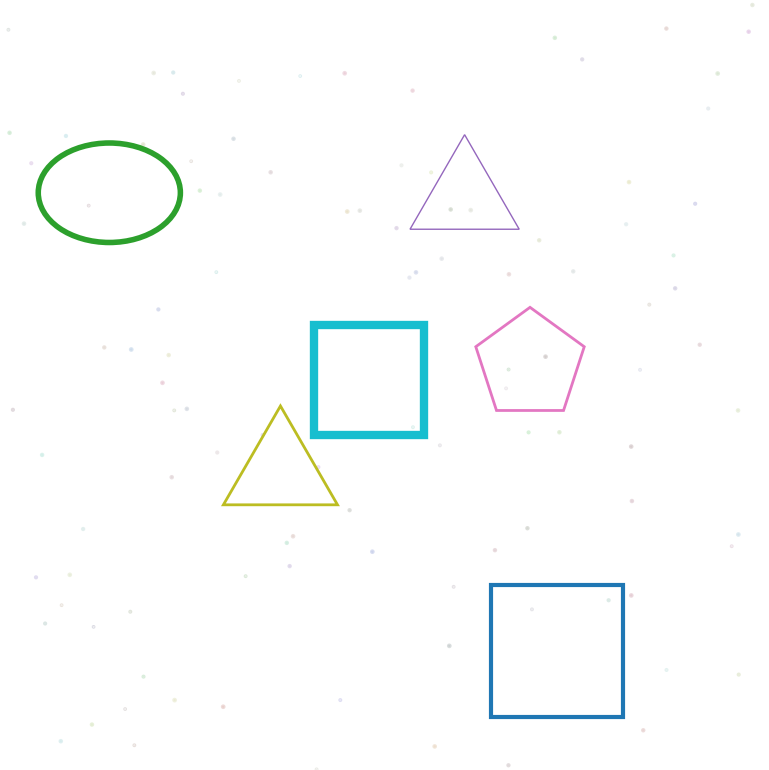[{"shape": "square", "thickness": 1.5, "radius": 0.43, "center": [0.724, 0.155]}, {"shape": "oval", "thickness": 2, "radius": 0.46, "center": [0.142, 0.75]}, {"shape": "triangle", "thickness": 0.5, "radius": 0.41, "center": [0.603, 0.743]}, {"shape": "pentagon", "thickness": 1, "radius": 0.37, "center": [0.688, 0.527]}, {"shape": "triangle", "thickness": 1, "radius": 0.43, "center": [0.364, 0.387]}, {"shape": "square", "thickness": 3, "radius": 0.36, "center": [0.479, 0.506]}]